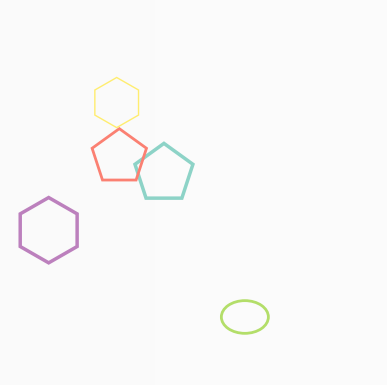[{"shape": "pentagon", "thickness": 2.5, "radius": 0.39, "center": [0.423, 0.549]}, {"shape": "pentagon", "thickness": 2, "radius": 0.37, "center": [0.308, 0.592]}, {"shape": "oval", "thickness": 2, "radius": 0.3, "center": [0.632, 0.177]}, {"shape": "hexagon", "thickness": 2.5, "radius": 0.42, "center": [0.126, 0.402]}, {"shape": "hexagon", "thickness": 1, "radius": 0.33, "center": [0.301, 0.734]}]